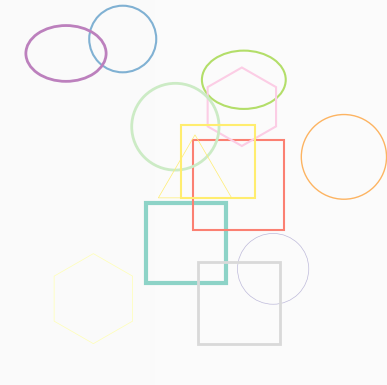[{"shape": "square", "thickness": 3, "radius": 0.51, "center": [0.481, 0.369]}, {"shape": "hexagon", "thickness": 0.5, "radius": 0.58, "center": [0.241, 0.224]}, {"shape": "circle", "thickness": 0.5, "radius": 0.46, "center": [0.705, 0.302]}, {"shape": "square", "thickness": 1.5, "radius": 0.59, "center": [0.616, 0.52]}, {"shape": "circle", "thickness": 1.5, "radius": 0.43, "center": [0.317, 0.899]}, {"shape": "circle", "thickness": 1, "radius": 0.55, "center": [0.888, 0.593]}, {"shape": "oval", "thickness": 1.5, "radius": 0.54, "center": [0.629, 0.793]}, {"shape": "hexagon", "thickness": 1.5, "radius": 0.51, "center": [0.624, 0.723]}, {"shape": "square", "thickness": 2, "radius": 0.53, "center": [0.617, 0.213]}, {"shape": "oval", "thickness": 2, "radius": 0.52, "center": [0.17, 0.861]}, {"shape": "circle", "thickness": 2, "radius": 0.56, "center": [0.453, 0.671]}, {"shape": "triangle", "thickness": 0.5, "radius": 0.55, "center": [0.503, 0.541]}, {"shape": "square", "thickness": 1.5, "radius": 0.48, "center": [0.563, 0.581]}]